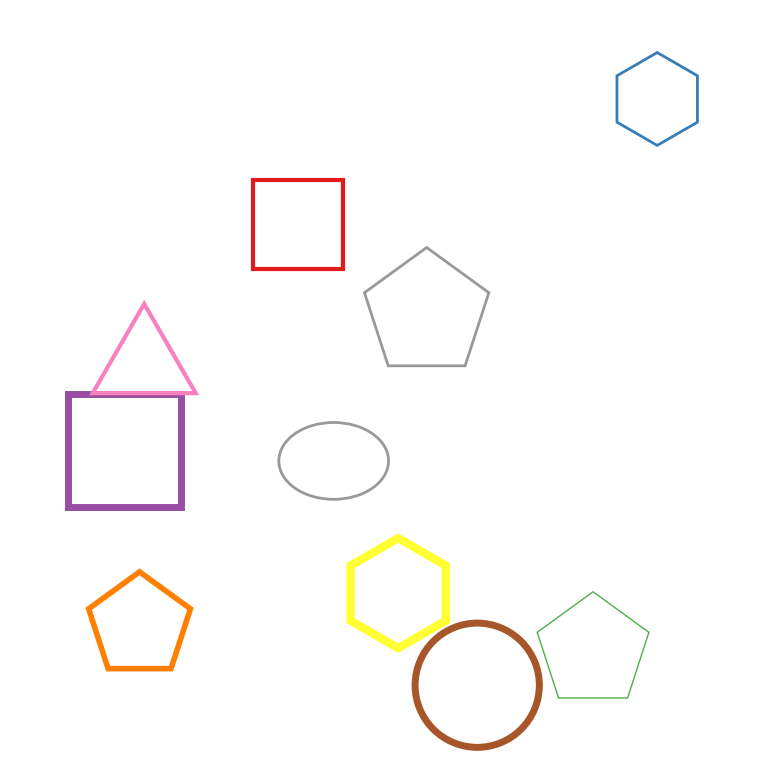[{"shape": "square", "thickness": 1.5, "radius": 0.29, "center": [0.387, 0.709]}, {"shape": "hexagon", "thickness": 1, "radius": 0.3, "center": [0.854, 0.871]}, {"shape": "pentagon", "thickness": 0.5, "radius": 0.38, "center": [0.77, 0.155]}, {"shape": "square", "thickness": 2.5, "radius": 0.37, "center": [0.161, 0.415]}, {"shape": "pentagon", "thickness": 2, "radius": 0.35, "center": [0.181, 0.188]}, {"shape": "hexagon", "thickness": 3, "radius": 0.36, "center": [0.517, 0.23]}, {"shape": "circle", "thickness": 2.5, "radius": 0.4, "center": [0.62, 0.11]}, {"shape": "triangle", "thickness": 1.5, "radius": 0.39, "center": [0.187, 0.528]}, {"shape": "oval", "thickness": 1, "radius": 0.36, "center": [0.433, 0.401]}, {"shape": "pentagon", "thickness": 1, "radius": 0.42, "center": [0.554, 0.594]}]